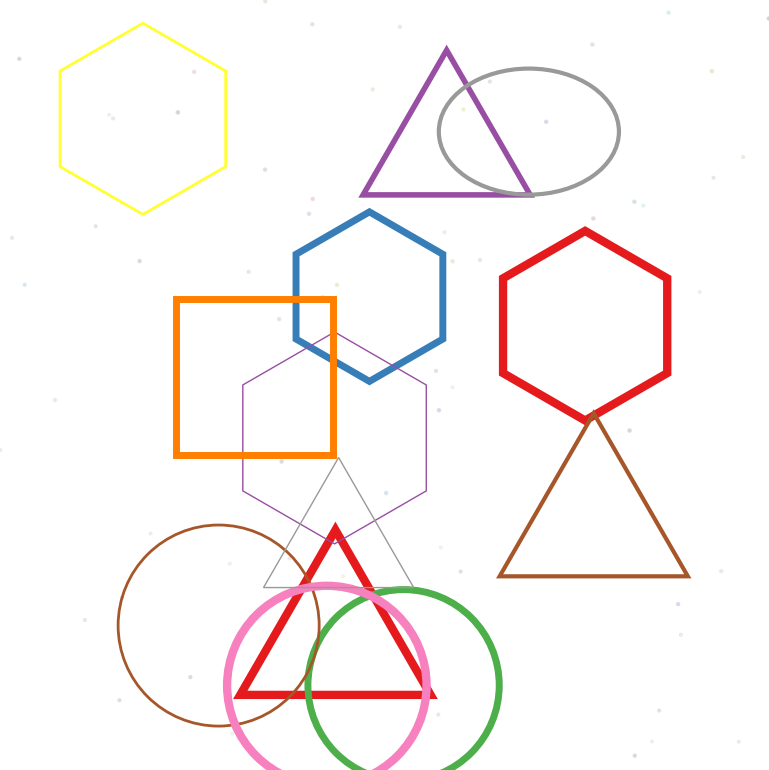[{"shape": "triangle", "thickness": 3, "radius": 0.71, "center": [0.436, 0.169]}, {"shape": "hexagon", "thickness": 3, "radius": 0.62, "center": [0.76, 0.577]}, {"shape": "hexagon", "thickness": 2.5, "radius": 0.55, "center": [0.48, 0.615]}, {"shape": "circle", "thickness": 2.5, "radius": 0.62, "center": [0.524, 0.11]}, {"shape": "hexagon", "thickness": 0.5, "radius": 0.69, "center": [0.434, 0.431]}, {"shape": "triangle", "thickness": 2, "radius": 0.63, "center": [0.58, 0.81]}, {"shape": "square", "thickness": 2.5, "radius": 0.51, "center": [0.331, 0.51]}, {"shape": "hexagon", "thickness": 1, "radius": 0.62, "center": [0.186, 0.846]}, {"shape": "triangle", "thickness": 1.5, "radius": 0.71, "center": [0.771, 0.322]}, {"shape": "circle", "thickness": 1, "radius": 0.65, "center": [0.284, 0.188]}, {"shape": "circle", "thickness": 3, "radius": 0.65, "center": [0.424, 0.11]}, {"shape": "oval", "thickness": 1.5, "radius": 0.58, "center": [0.687, 0.829]}, {"shape": "triangle", "thickness": 0.5, "radius": 0.56, "center": [0.44, 0.293]}]